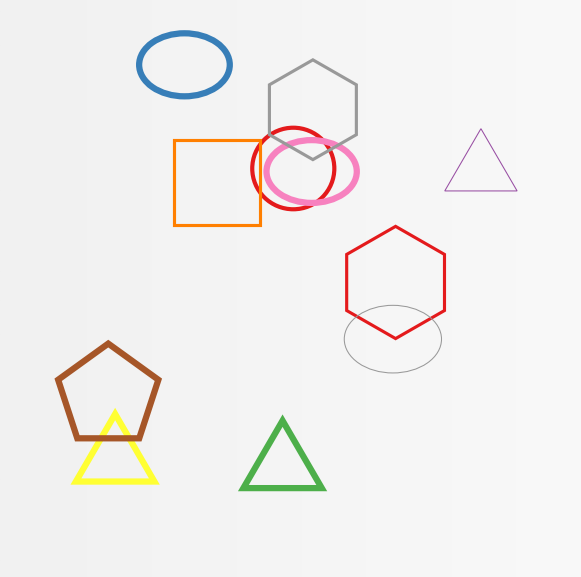[{"shape": "circle", "thickness": 2, "radius": 0.35, "center": [0.505, 0.707]}, {"shape": "hexagon", "thickness": 1.5, "radius": 0.49, "center": [0.681, 0.51]}, {"shape": "oval", "thickness": 3, "radius": 0.39, "center": [0.317, 0.887]}, {"shape": "triangle", "thickness": 3, "radius": 0.39, "center": [0.486, 0.193]}, {"shape": "triangle", "thickness": 0.5, "radius": 0.36, "center": [0.827, 0.704]}, {"shape": "square", "thickness": 1.5, "radius": 0.37, "center": [0.373, 0.683]}, {"shape": "triangle", "thickness": 3, "radius": 0.39, "center": [0.198, 0.204]}, {"shape": "pentagon", "thickness": 3, "radius": 0.45, "center": [0.186, 0.313]}, {"shape": "oval", "thickness": 3, "radius": 0.39, "center": [0.536, 0.702]}, {"shape": "hexagon", "thickness": 1.5, "radius": 0.43, "center": [0.538, 0.809]}, {"shape": "oval", "thickness": 0.5, "radius": 0.42, "center": [0.676, 0.412]}]